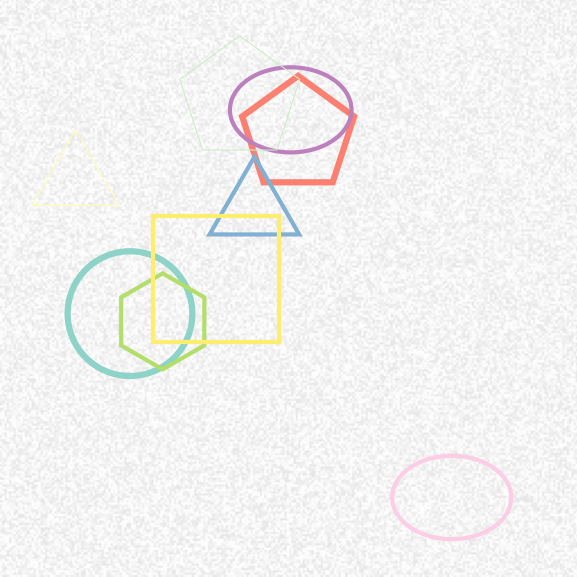[{"shape": "circle", "thickness": 3, "radius": 0.54, "center": [0.225, 0.456]}, {"shape": "triangle", "thickness": 0.5, "radius": 0.43, "center": [0.131, 0.687]}, {"shape": "pentagon", "thickness": 3, "radius": 0.51, "center": [0.516, 0.766]}, {"shape": "triangle", "thickness": 2, "radius": 0.45, "center": [0.441, 0.638]}, {"shape": "hexagon", "thickness": 2, "radius": 0.42, "center": [0.282, 0.443]}, {"shape": "oval", "thickness": 2, "radius": 0.52, "center": [0.782, 0.138]}, {"shape": "oval", "thickness": 2, "radius": 0.53, "center": [0.503, 0.809]}, {"shape": "pentagon", "thickness": 0.5, "radius": 0.55, "center": [0.415, 0.828]}, {"shape": "square", "thickness": 2, "radius": 0.54, "center": [0.374, 0.517]}]